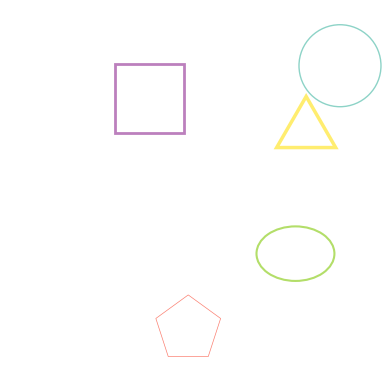[{"shape": "circle", "thickness": 1, "radius": 0.53, "center": [0.883, 0.829]}, {"shape": "pentagon", "thickness": 0.5, "radius": 0.44, "center": [0.489, 0.146]}, {"shape": "oval", "thickness": 1.5, "radius": 0.51, "center": [0.767, 0.341]}, {"shape": "square", "thickness": 2, "radius": 0.45, "center": [0.388, 0.744]}, {"shape": "triangle", "thickness": 2.5, "radius": 0.44, "center": [0.795, 0.661]}]